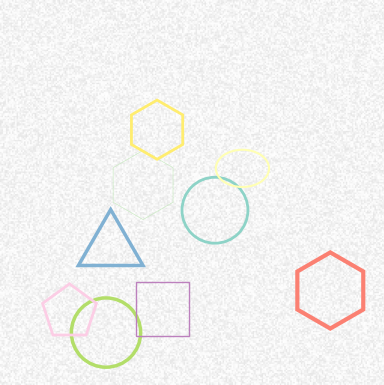[{"shape": "circle", "thickness": 2, "radius": 0.43, "center": [0.558, 0.454]}, {"shape": "oval", "thickness": 1.5, "radius": 0.35, "center": [0.63, 0.563]}, {"shape": "hexagon", "thickness": 3, "radius": 0.49, "center": [0.858, 0.245]}, {"shape": "triangle", "thickness": 2.5, "radius": 0.48, "center": [0.287, 0.359]}, {"shape": "circle", "thickness": 2.5, "radius": 0.45, "center": [0.275, 0.136]}, {"shape": "pentagon", "thickness": 2, "radius": 0.37, "center": [0.181, 0.189]}, {"shape": "square", "thickness": 1, "radius": 0.35, "center": [0.422, 0.198]}, {"shape": "hexagon", "thickness": 0.5, "radius": 0.45, "center": [0.372, 0.52]}, {"shape": "hexagon", "thickness": 2, "radius": 0.38, "center": [0.408, 0.663]}]